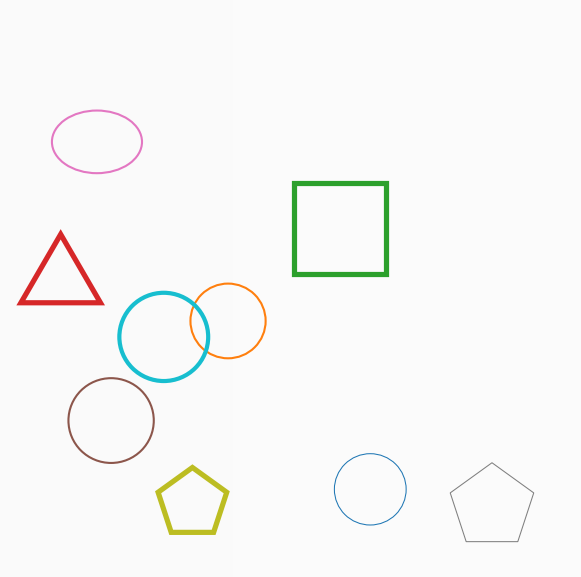[{"shape": "circle", "thickness": 0.5, "radius": 0.31, "center": [0.637, 0.152]}, {"shape": "circle", "thickness": 1, "radius": 0.32, "center": [0.392, 0.443]}, {"shape": "square", "thickness": 2.5, "radius": 0.4, "center": [0.585, 0.604]}, {"shape": "triangle", "thickness": 2.5, "radius": 0.4, "center": [0.104, 0.514]}, {"shape": "circle", "thickness": 1, "radius": 0.37, "center": [0.191, 0.271]}, {"shape": "oval", "thickness": 1, "radius": 0.39, "center": [0.167, 0.753]}, {"shape": "pentagon", "thickness": 0.5, "radius": 0.38, "center": [0.846, 0.122]}, {"shape": "pentagon", "thickness": 2.5, "radius": 0.31, "center": [0.331, 0.128]}, {"shape": "circle", "thickness": 2, "radius": 0.38, "center": [0.282, 0.416]}]